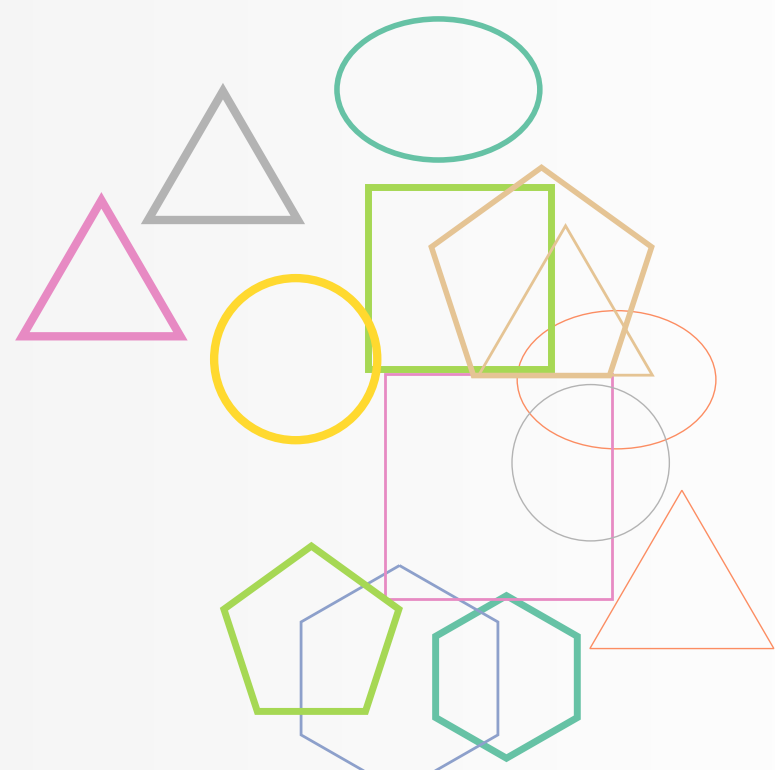[{"shape": "oval", "thickness": 2, "radius": 0.65, "center": [0.566, 0.884]}, {"shape": "hexagon", "thickness": 2.5, "radius": 0.53, "center": [0.654, 0.121]}, {"shape": "triangle", "thickness": 0.5, "radius": 0.69, "center": [0.88, 0.226]}, {"shape": "oval", "thickness": 0.5, "radius": 0.64, "center": [0.796, 0.507]}, {"shape": "hexagon", "thickness": 1, "radius": 0.73, "center": [0.515, 0.119]}, {"shape": "triangle", "thickness": 3, "radius": 0.59, "center": [0.131, 0.622]}, {"shape": "square", "thickness": 1, "radius": 0.73, "center": [0.643, 0.369]}, {"shape": "square", "thickness": 2.5, "radius": 0.59, "center": [0.593, 0.639]}, {"shape": "pentagon", "thickness": 2.5, "radius": 0.59, "center": [0.402, 0.172]}, {"shape": "circle", "thickness": 3, "radius": 0.53, "center": [0.382, 0.534]}, {"shape": "triangle", "thickness": 1, "radius": 0.65, "center": [0.73, 0.577]}, {"shape": "pentagon", "thickness": 2, "radius": 0.75, "center": [0.699, 0.633]}, {"shape": "circle", "thickness": 0.5, "radius": 0.51, "center": [0.762, 0.399]}, {"shape": "triangle", "thickness": 3, "radius": 0.56, "center": [0.288, 0.77]}]